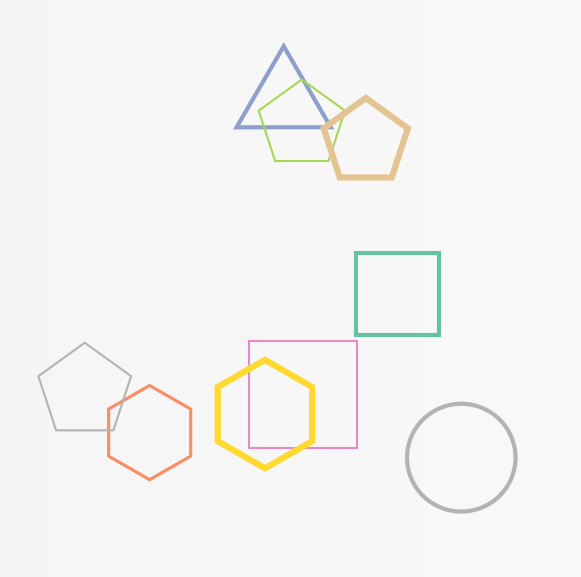[{"shape": "square", "thickness": 2, "radius": 0.36, "center": [0.684, 0.49]}, {"shape": "hexagon", "thickness": 1.5, "radius": 0.41, "center": [0.257, 0.25]}, {"shape": "triangle", "thickness": 2, "radius": 0.47, "center": [0.488, 0.826]}, {"shape": "square", "thickness": 1, "radius": 0.47, "center": [0.521, 0.316]}, {"shape": "pentagon", "thickness": 1, "radius": 0.39, "center": [0.519, 0.783]}, {"shape": "hexagon", "thickness": 3, "radius": 0.47, "center": [0.456, 0.282]}, {"shape": "pentagon", "thickness": 3, "radius": 0.38, "center": [0.629, 0.753]}, {"shape": "circle", "thickness": 2, "radius": 0.47, "center": [0.794, 0.207]}, {"shape": "pentagon", "thickness": 1, "radius": 0.42, "center": [0.146, 0.322]}]